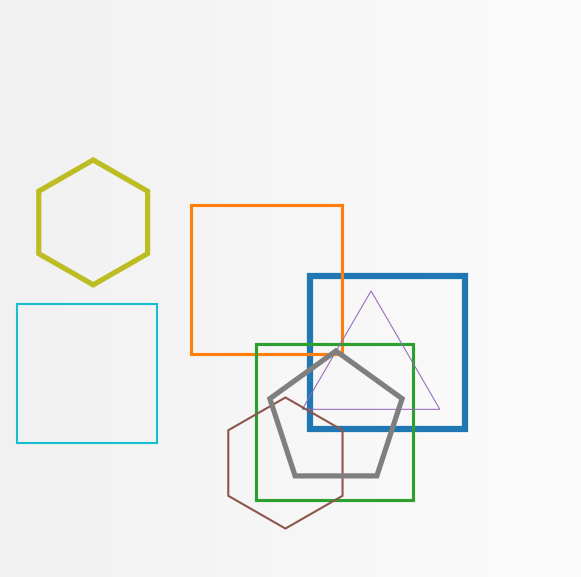[{"shape": "square", "thickness": 3, "radius": 0.66, "center": [0.666, 0.388]}, {"shape": "square", "thickness": 1.5, "radius": 0.65, "center": [0.459, 0.515]}, {"shape": "square", "thickness": 1.5, "radius": 0.67, "center": [0.576, 0.269]}, {"shape": "triangle", "thickness": 0.5, "radius": 0.68, "center": [0.638, 0.359]}, {"shape": "hexagon", "thickness": 1, "radius": 0.57, "center": [0.491, 0.197]}, {"shape": "pentagon", "thickness": 2.5, "radius": 0.6, "center": [0.578, 0.272]}, {"shape": "hexagon", "thickness": 2.5, "radius": 0.54, "center": [0.16, 0.614]}, {"shape": "square", "thickness": 1, "radius": 0.6, "center": [0.15, 0.352]}]